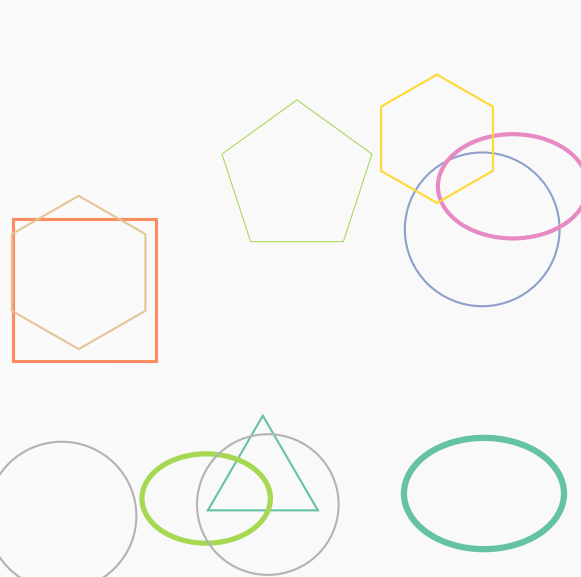[{"shape": "oval", "thickness": 3, "radius": 0.69, "center": [0.833, 0.145]}, {"shape": "triangle", "thickness": 1, "radius": 0.55, "center": [0.452, 0.17]}, {"shape": "square", "thickness": 1.5, "radius": 0.61, "center": [0.146, 0.497]}, {"shape": "circle", "thickness": 1, "radius": 0.67, "center": [0.83, 0.602]}, {"shape": "oval", "thickness": 2, "radius": 0.64, "center": [0.882, 0.677]}, {"shape": "oval", "thickness": 2.5, "radius": 0.55, "center": [0.355, 0.136]}, {"shape": "pentagon", "thickness": 0.5, "radius": 0.68, "center": [0.511, 0.69]}, {"shape": "hexagon", "thickness": 1, "radius": 0.56, "center": [0.752, 0.759]}, {"shape": "hexagon", "thickness": 1, "radius": 0.66, "center": [0.135, 0.527]}, {"shape": "circle", "thickness": 1, "radius": 0.64, "center": [0.106, 0.106]}, {"shape": "circle", "thickness": 1, "radius": 0.61, "center": [0.461, 0.125]}]